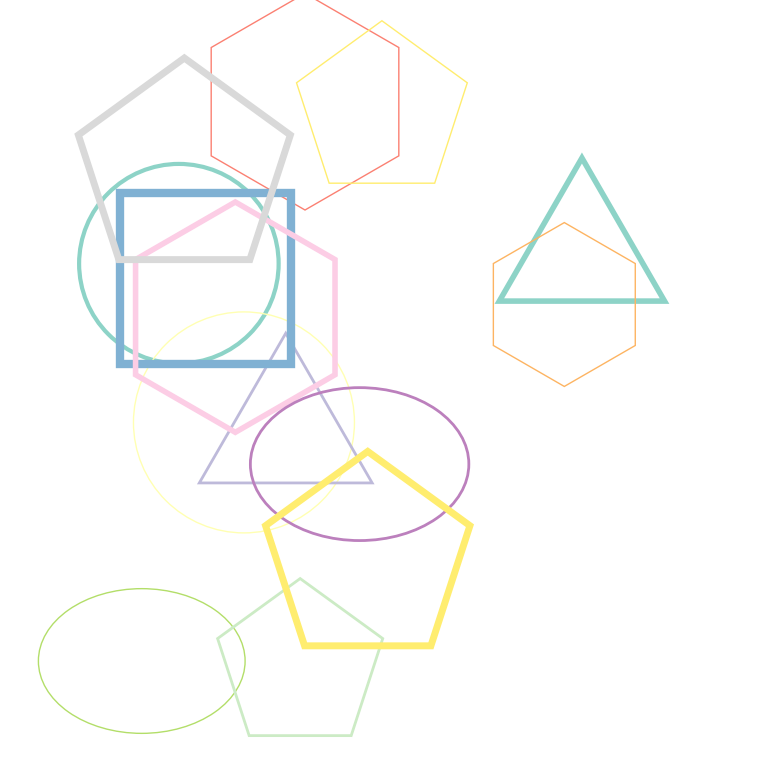[{"shape": "circle", "thickness": 1.5, "radius": 0.65, "center": [0.232, 0.658]}, {"shape": "triangle", "thickness": 2, "radius": 0.62, "center": [0.756, 0.671]}, {"shape": "circle", "thickness": 0.5, "radius": 0.72, "center": [0.317, 0.451]}, {"shape": "triangle", "thickness": 1, "radius": 0.65, "center": [0.371, 0.438]}, {"shape": "hexagon", "thickness": 0.5, "radius": 0.7, "center": [0.396, 0.868]}, {"shape": "square", "thickness": 3, "radius": 0.55, "center": [0.267, 0.638]}, {"shape": "hexagon", "thickness": 0.5, "radius": 0.53, "center": [0.733, 0.605]}, {"shape": "oval", "thickness": 0.5, "radius": 0.67, "center": [0.184, 0.142]}, {"shape": "hexagon", "thickness": 2, "radius": 0.75, "center": [0.306, 0.588]}, {"shape": "pentagon", "thickness": 2.5, "radius": 0.72, "center": [0.239, 0.78]}, {"shape": "oval", "thickness": 1, "radius": 0.71, "center": [0.467, 0.397]}, {"shape": "pentagon", "thickness": 1, "radius": 0.56, "center": [0.39, 0.136]}, {"shape": "pentagon", "thickness": 2.5, "radius": 0.7, "center": [0.478, 0.274]}, {"shape": "pentagon", "thickness": 0.5, "radius": 0.58, "center": [0.496, 0.856]}]